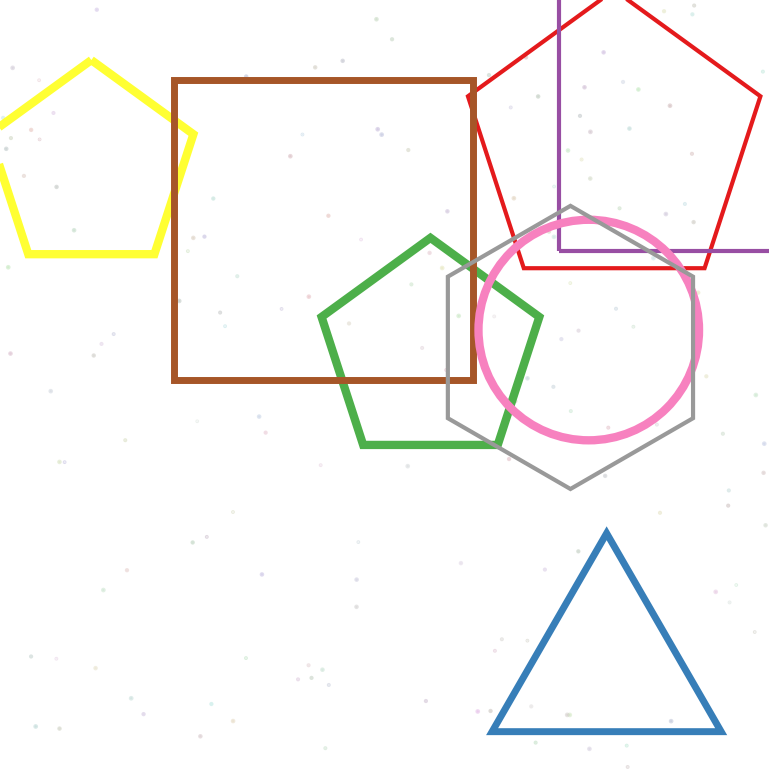[{"shape": "pentagon", "thickness": 1.5, "radius": 1.0, "center": [0.798, 0.813]}, {"shape": "triangle", "thickness": 2.5, "radius": 0.86, "center": [0.788, 0.136]}, {"shape": "pentagon", "thickness": 3, "radius": 0.74, "center": [0.559, 0.542]}, {"shape": "square", "thickness": 1.5, "radius": 0.84, "center": [0.893, 0.841]}, {"shape": "pentagon", "thickness": 3, "radius": 0.7, "center": [0.119, 0.783]}, {"shape": "square", "thickness": 2.5, "radius": 0.97, "center": [0.42, 0.701]}, {"shape": "circle", "thickness": 3, "radius": 0.72, "center": [0.765, 0.571]}, {"shape": "hexagon", "thickness": 1.5, "radius": 0.92, "center": [0.741, 0.549]}]